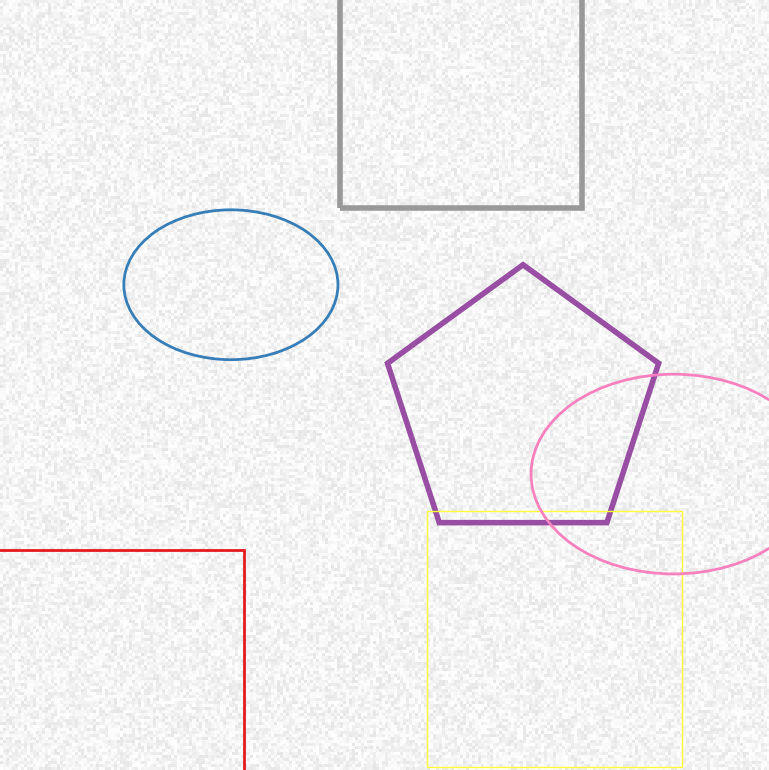[{"shape": "square", "thickness": 1, "radius": 0.92, "center": [0.133, 0.102]}, {"shape": "oval", "thickness": 1, "radius": 0.7, "center": [0.3, 0.63]}, {"shape": "pentagon", "thickness": 2, "radius": 0.93, "center": [0.679, 0.471]}, {"shape": "square", "thickness": 0.5, "radius": 0.83, "center": [0.72, 0.17]}, {"shape": "oval", "thickness": 1, "radius": 0.93, "center": [0.875, 0.384]}, {"shape": "square", "thickness": 2, "radius": 0.79, "center": [0.599, 0.887]}]